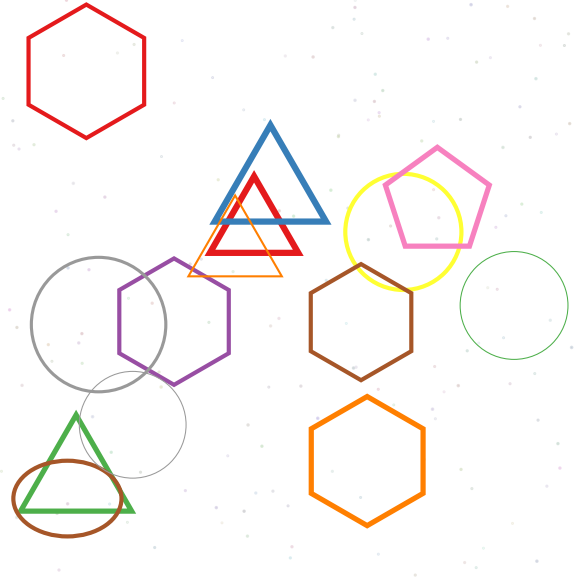[{"shape": "hexagon", "thickness": 2, "radius": 0.58, "center": [0.15, 0.876]}, {"shape": "triangle", "thickness": 3, "radius": 0.44, "center": [0.44, 0.605]}, {"shape": "triangle", "thickness": 3, "radius": 0.56, "center": [0.468, 0.671]}, {"shape": "circle", "thickness": 0.5, "radius": 0.47, "center": [0.89, 0.47]}, {"shape": "triangle", "thickness": 2.5, "radius": 0.56, "center": [0.132, 0.17]}, {"shape": "hexagon", "thickness": 2, "radius": 0.55, "center": [0.301, 0.442]}, {"shape": "hexagon", "thickness": 2.5, "radius": 0.56, "center": [0.636, 0.201]}, {"shape": "triangle", "thickness": 1, "radius": 0.47, "center": [0.407, 0.567]}, {"shape": "circle", "thickness": 2, "radius": 0.5, "center": [0.698, 0.598]}, {"shape": "hexagon", "thickness": 2, "radius": 0.5, "center": [0.625, 0.441]}, {"shape": "oval", "thickness": 2, "radius": 0.47, "center": [0.117, 0.136]}, {"shape": "pentagon", "thickness": 2.5, "radius": 0.47, "center": [0.757, 0.649]}, {"shape": "circle", "thickness": 0.5, "radius": 0.46, "center": [0.23, 0.264]}, {"shape": "circle", "thickness": 1.5, "radius": 0.58, "center": [0.171, 0.437]}]